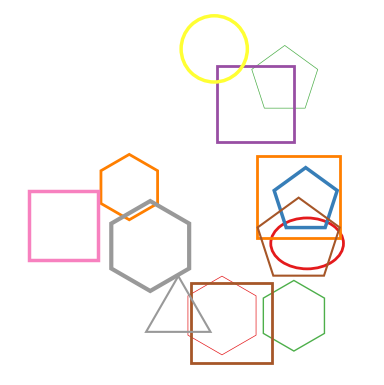[{"shape": "oval", "thickness": 2, "radius": 0.47, "center": [0.798, 0.368]}, {"shape": "hexagon", "thickness": 0.5, "radius": 0.51, "center": [0.577, 0.181]}, {"shape": "pentagon", "thickness": 2.5, "radius": 0.43, "center": [0.794, 0.479]}, {"shape": "pentagon", "thickness": 0.5, "radius": 0.45, "center": [0.74, 0.792]}, {"shape": "hexagon", "thickness": 1, "radius": 0.46, "center": [0.763, 0.18]}, {"shape": "square", "thickness": 2, "radius": 0.5, "center": [0.664, 0.73]}, {"shape": "square", "thickness": 2, "radius": 0.53, "center": [0.775, 0.489]}, {"shape": "hexagon", "thickness": 2, "radius": 0.42, "center": [0.336, 0.514]}, {"shape": "circle", "thickness": 2.5, "radius": 0.43, "center": [0.556, 0.873]}, {"shape": "pentagon", "thickness": 1.5, "radius": 0.56, "center": [0.776, 0.375]}, {"shape": "square", "thickness": 2, "radius": 0.52, "center": [0.602, 0.161]}, {"shape": "square", "thickness": 2.5, "radius": 0.45, "center": [0.166, 0.415]}, {"shape": "triangle", "thickness": 1.5, "radius": 0.48, "center": [0.463, 0.186]}, {"shape": "hexagon", "thickness": 3, "radius": 0.58, "center": [0.39, 0.361]}]